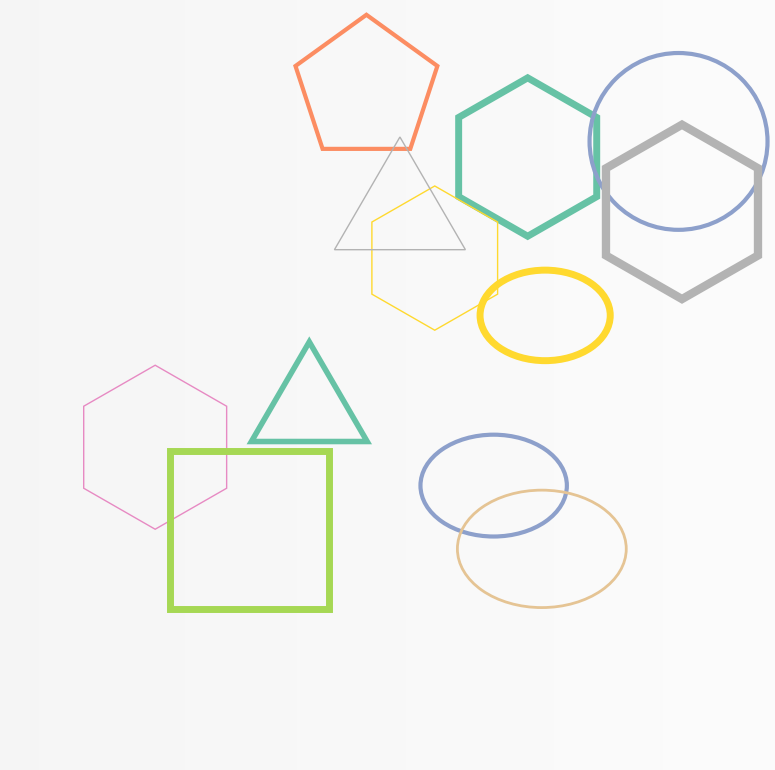[{"shape": "triangle", "thickness": 2, "radius": 0.43, "center": [0.399, 0.47]}, {"shape": "hexagon", "thickness": 2.5, "radius": 0.51, "center": [0.681, 0.796]}, {"shape": "pentagon", "thickness": 1.5, "radius": 0.48, "center": [0.473, 0.885]}, {"shape": "circle", "thickness": 1.5, "radius": 0.57, "center": [0.876, 0.816]}, {"shape": "oval", "thickness": 1.5, "radius": 0.47, "center": [0.637, 0.369]}, {"shape": "hexagon", "thickness": 0.5, "radius": 0.53, "center": [0.2, 0.419]}, {"shape": "square", "thickness": 2.5, "radius": 0.51, "center": [0.322, 0.312]}, {"shape": "hexagon", "thickness": 0.5, "radius": 0.47, "center": [0.561, 0.665]}, {"shape": "oval", "thickness": 2.5, "radius": 0.42, "center": [0.703, 0.59]}, {"shape": "oval", "thickness": 1, "radius": 0.54, "center": [0.699, 0.287]}, {"shape": "hexagon", "thickness": 3, "radius": 0.57, "center": [0.88, 0.725]}, {"shape": "triangle", "thickness": 0.5, "radius": 0.49, "center": [0.516, 0.725]}]